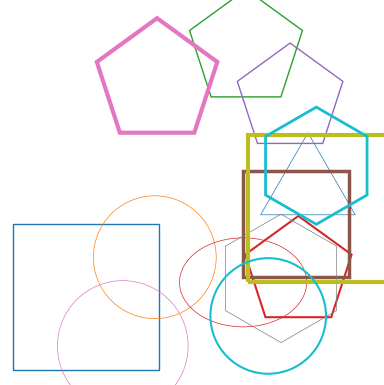[{"shape": "triangle", "thickness": 0.5, "radius": 0.71, "center": [0.8, 0.513]}, {"shape": "square", "thickness": 1, "radius": 0.95, "center": [0.223, 0.228]}, {"shape": "circle", "thickness": 0.5, "radius": 0.8, "center": [0.402, 0.332]}, {"shape": "pentagon", "thickness": 1, "radius": 0.77, "center": [0.639, 0.873]}, {"shape": "pentagon", "thickness": 1.5, "radius": 0.73, "center": [0.775, 0.294]}, {"shape": "oval", "thickness": 0.5, "radius": 0.83, "center": [0.631, 0.267]}, {"shape": "pentagon", "thickness": 1, "radius": 0.72, "center": [0.754, 0.744]}, {"shape": "square", "thickness": 2.5, "radius": 0.69, "center": [0.769, 0.418]}, {"shape": "circle", "thickness": 0.5, "radius": 0.85, "center": [0.319, 0.101]}, {"shape": "pentagon", "thickness": 3, "radius": 0.82, "center": [0.408, 0.788]}, {"shape": "hexagon", "thickness": 0.5, "radius": 0.83, "center": [0.73, 0.277]}, {"shape": "square", "thickness": 3, "radius": 0.95, "center": [0.836, 0.459]}, {"shape": "hexagon", "thickness": 2, "radius": 0.76, "center": [0.822, 0.57]}, {"shape": "circle", "thickness": 1.5, "radius": 0.75, "center": [0.697, 0.179]}]